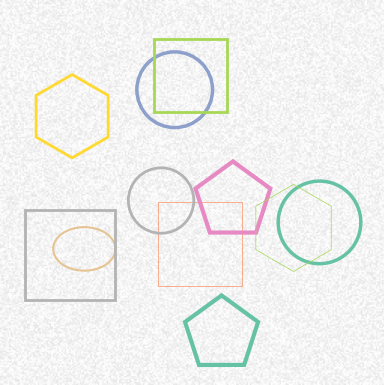[{"shape": "circle", "thickness": 2.5, "radius": 0.54, "center": [0.83, 0.422]}, {"shape": "pentagon", "thickness": 3, "radius": 0.5, "center": [0.575, 0.133]}, {"shape": "square", "thickness": 0.5, "radius": 0.54, "center": [0.52, 0.367]}, {"shape": "circle", "thickness": 2.5, "radius": 0.49, "center": [0.454, 0.767]}, {"shape": "pentagon", "thickness": 3, "radius": 0.51, "center": [0.605, 0.479]}, {"shape": "hexagon", "thickness": 0.5, "radius": 0.57, "center": [0.762, 0.408]}, {"shape": "square", "thickness": 2, "radius": 0.47, "center": [0.495, 0.804]}, {"shape": "hexagon", "thickness": 2, "radius": 0.54, "center": [0.187, 0.698]}, {"shape": "oval", "thickness": 1.5, "radius": 0.4, "center": [0.219, 0.354]}, {"shape": "square", "thickness": 2, "radius": 0.58, "center": [0.182, 0.338]}, {"shape": "circle", "thickness": 2, "radius": 0.42, "center": [0.418, 0.479]}]